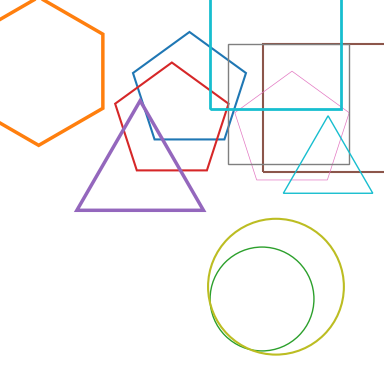[{"shape": "pentagon", "thickness": 1.5, "radius": 0.77, "center": [0.492, 0.763]}, {"shape": "hexagon", "thickness": 2.5, "radius": 0.96, "center": [0.1, 0.815]}, {"shape": "circle", "thickness": 1, "radius": 0.67, "center": [0.681, 0.223]}, {"shape": "pentagon", "thickness": 1.5, "radius": 0.77, "center": [0.446, 0.683]}, {"shape": "triangle", "thickness": 2.5, "radius": 0.95, "center": [0.364, 0.549]}, {"shape": "square", "thickness": 1.5, "radius": 0.83, "center": [0.849, 0.719]}, {"shape": "pentagon", "thickness": 0.5, "radius": 0.78, "center": [0.758, 0.659]}, {"shape": "square", "thickness": 1, "radius": 0.78, "center": [0.749, 0.731]}, {"shape": "circle", "thickness": 1.5, "radius": 0.88, "center": [0.717, 0.255]}, {"shape": "triangle", "thickness": 1, "radius": 0.67, "center": [0.852, 0.565]}, {"shape": "square", "thickness": 2, "radius": 0.85, "center": [0.715, 0.887]}]